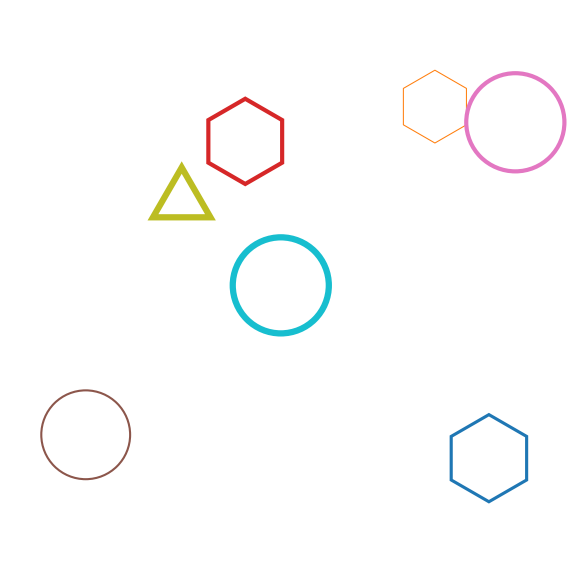[{"shape": "hexagon", "thickness": 1.5, "radius": 0.38, "center": [0.847, 0.206]}, {"shape": "hexagon", "thickness": 0.5, "radius": 0.32, "center": [0.753, 0.815]}, {"shape": "hexagon", "thickness": 2, "radius": 0.37, "center": [0.425, 0.754]}, {"shape": "circle", "thickness": 1, "radius": 0.38, "center": [0.148, 0.246]}, {"shape": "circle", "thickness": 2, "radius": 0.42, "center": [0.892, 0.787]}, {"shape": "triangle", "thickness": 3, "radius": 0.29, "center": [0.315, 0.652]}, {"shape": "circle", "thickness": 3, "radius": 0.42, "center": [0.486, 0.505]}]